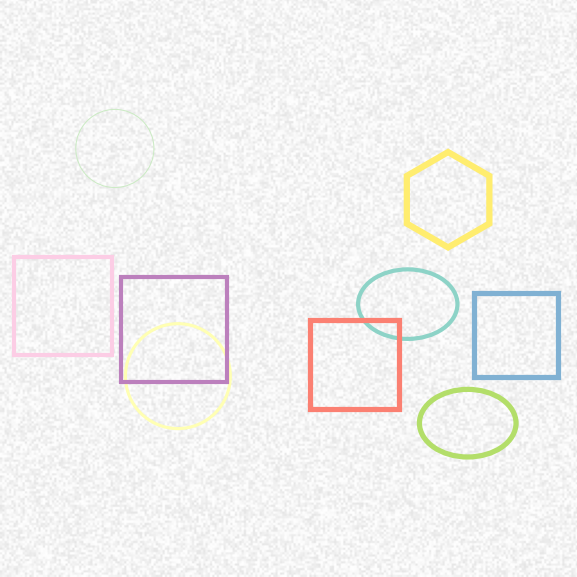[{"shape": "oval", "thickness": 2, "radius": 0.43, "center": [0.706, 0.472]}, {"shape": "circle", "thickness": 1.5, "radius": 0.45, "center": [0.308, 0.348]}, {"shape": "square", "thickness": 2.5, "radius": 0.38, "center": [0.614, 0.368]}, {"shape": "square", "thickness": 2.5, "radius": 0.36, "center": [0.893, 0.419]}, {"shape": "oval", "thickness": 2.5, "radius": 0.42, "center": [0.81, 0.266]}, {"shape": "square", "thickness": 2, "radius": 0.42, "center": [0.11, 0.469]}, {"shape": "square", "thickness": 2, "radius": 0.46, "center": [0.301, 0.428]}, {"shape": "circle", "thickness": 0.5, "radius": 0.34, "center": [0.199, 0.742]}, {"shape": "hexagon", "thickness": 3, "radius": 0.41, "center": [0.776, 0.653]}]